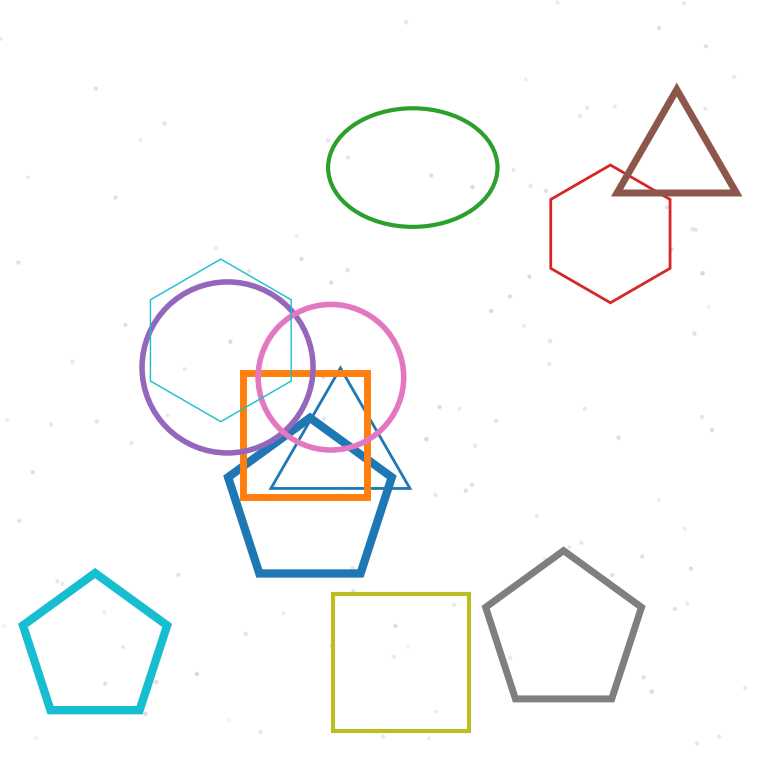[{"shape": "triangle", "thickness": 1, "radius": 0.52, "center": [0.442, 0.418]}, {"shape": "pentagon", "thickness": 3, "radius": 0.56, "center": [0.403, 0.346]}, {"shape": "square", "thickness": 2.5, "radius": 0.4, "center": [0.397, 0.435]}, {"shape": "oval", "thickness": 1.5, "radius": 0.55, "center": [0.536, 0.782]}, {"shape": "hexagon", "thickness": 1, "radius": 0.45, "center": [0.793, 0.696]}, {"shape": "circle", "thickness": 2, "radius": 0.56, "center": [0.296, 0.523]}, {"shape": "triangle", "thickness": 2.5, "radius": 0.45, "center": [0.879, 0.794]}, {"shape": "circle", "thickness": 2, "radius": 0.47, "center": [0.43, 0.51]}, {"shape": "pentagon", "thickness": 2.5, "radius": 0.53, "center": [0.732, 0.178]}, {"shape": "square", "thickness": 1.5, "radius": 0.44, "center": [0.521, 0.14]}, {"shape": "pentagon", "thickness": 3, "radius": 0.49, "center": [0.123, 0.157]}, {"shape": "hexagon", "thickness": 0.5, "radius": 0.53, "center": [0.287, 0.558]}]